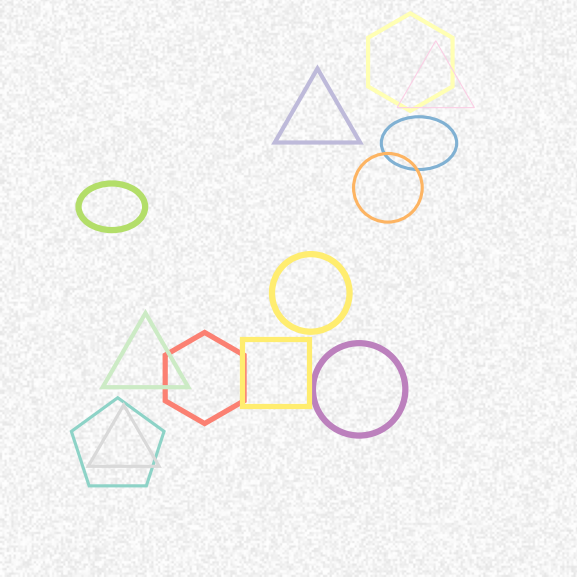[{"shape": "pentagon", "thickness": 1.5, "radius": 0.42, "center": [0.204, 0.226]}, {"shape": "hexagon", "thickness": 2, "radius": 0.42, "center": [0.71, 0.892]}, {"shape": "triangle", "thickness": 2, "radius": 0.43, "center": [0.55, 0.795]}, {"shape": "hexagon", "thickness": 2.5, "radius": 0.39, "center": [0.354, 0.345]}, {"shape": "oval", "thickness": 1.5, "radius": 0.33, "center": [0.726, 0.751]}, {"shape": "circle", "thickness": 1.5, "radius": 0.3, "center": [0.672, 0.674]}, {"shape": "oval", "thickness": 3, "radius": 0.29, "center": [0.194, 0.641]}, {"shape": "triangle", "thickness": 0.5, "radius": 0.39, "center": [0.755, 0.851]}, {"shape": "triangle", "thickness": 1.5, "radius": 0.35, "center": [0.214, 0.227]}, {"shape": "circle", "thickness": 3, "radius": 0.4, "center": [0.622, 0.325]}, {"shape": "triangle", "thickness": 2, "radius": 0.43, "center": [0.252, 0.371]}, {"shape": "circle", "thickness": 3, "radius": 0.34, "center": [0.538, 0.492]}, {"shape": "square", "thickness": 2.5, "radius": 0.29, "center": [0.477, 0.354]}]